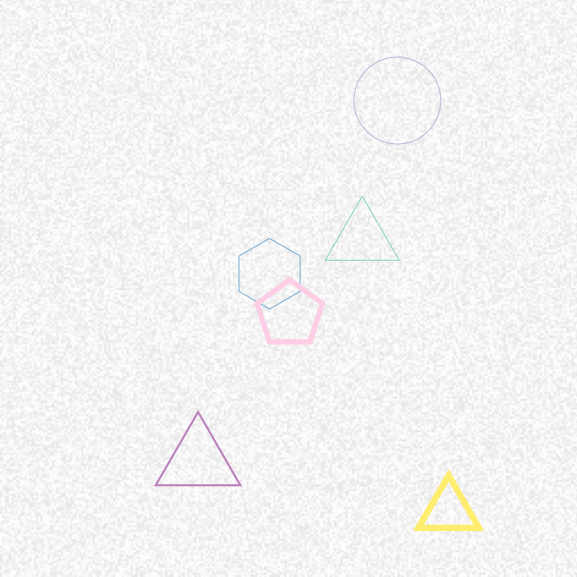[{"shape": "triangle", "thickness": 0.5, "radius": 0.37, "center": [0.627, 0.585]}, {"shape": "circle", "thickness": 0.5, "radius": 0.38, "center": [0.688, 0.825]}, {"shape": "hexagon", "thickness": 0.5, "radius": 0.31, "center": [0.467, 0.525]}, {"shape": "pentagon", "thickness": 2.5, "radius": 0.3, "center": [0.502, 0.455]}, {"shape": "triangle", "thickness": 1, "radius": 0.42, "center": [0.343, 0.201]}, {"shape": "triangle", "thickness": 3, "radius": 0.3, "center": [0.777, 0.115]}]